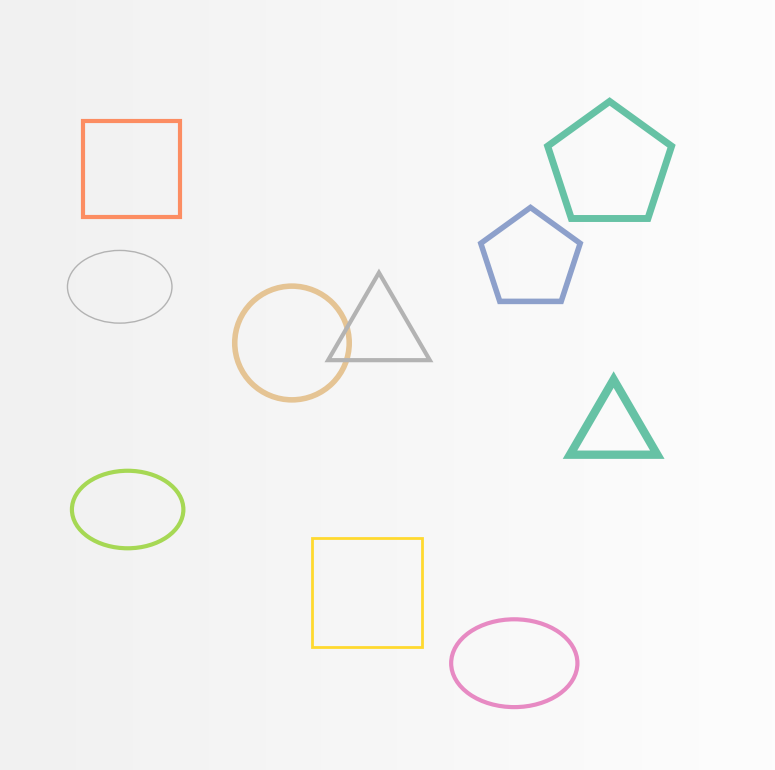[{"shape": "triangle", "thickness": 3, "radius": 0.33, "center": [0.792, 0.442]}, {"shape": "pentagon", "thickness": 2.5, "radius": 0.42, "center": [0.787, 0.784]}, {"shape": "square", "thickness": 1.5, "radius": 0.31, "center": [0.17, 0.78]}, {"shape": "pentagon", "thickness": 2, "radius": 0.34, "center": [0.685, 0.663]}, {"shape": "oval", "thickness": 1.5, "radius": 0.41, "center": [0.664, 0.139]}, {"shape": "oval", "thickness": 1.5, "radius": 0.36, "center": [0.165, 0.338]}, {"shape": "square", "thickness": 1, "radius": 0.35, "center": [0.473, 0.231]}, {"shape": "circle", "thickness": 2, "radius": 0.37, "center": [0.377, 0.555]}, {"shape": "triangle", "thickness": 1.5, "radius": 0.38, "center": [0.489, 0.57]}, {"shape": "oval", "thickness": 0.5, "radius": 0.34, "center": [0.154, 0.628]}]